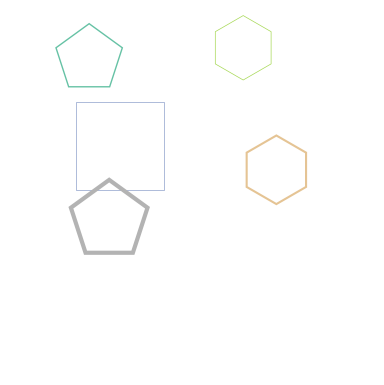[{"shape": "pentagon", "thickness": 1, "radius": 0.45, "center": [0.232, 0.848]}, {"shape": "square", "thickness": 0.5, "radius": 0.57, "center": [0.311, 0.62]}, {"shape": "hexagon", "thickness": 0.5, "radius": 0.42, "center": [0.632, 0.876]}, {"shape": "hexagon", "thickness": 1.5, "radius": 0.45, "center": [0.718, 0.559]}, {"shape": "pentagon", "thickness": 3, "radius": 0.52, "center": [0.284, 0.428]}]